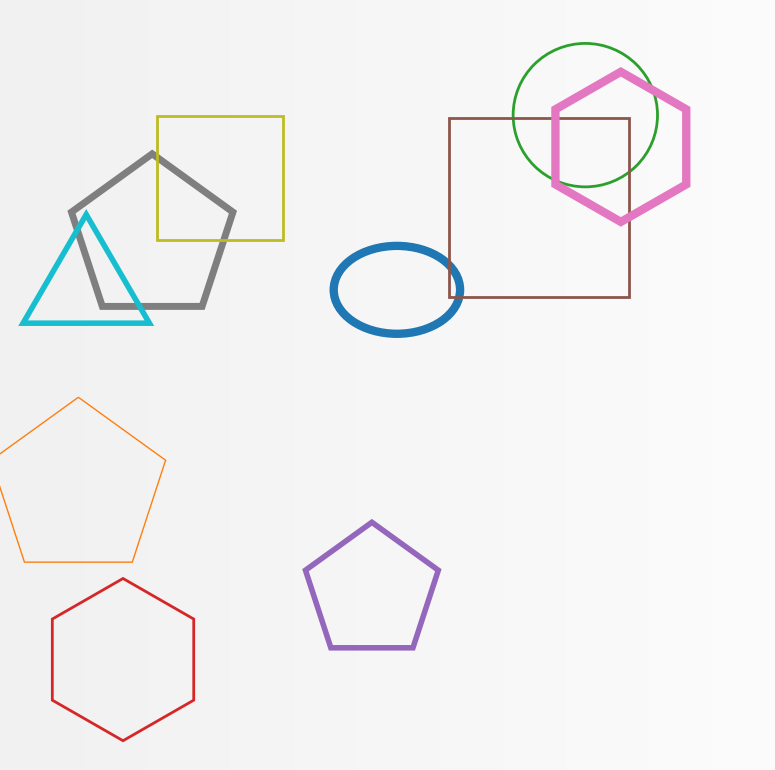[{"shape": "oval", "thickness": 3, "radius": 0.41, "center": [0.512, 0.624]}, {"shape": "pentagon", "thickness": 0.5, "radius": 0.59, "center": [0.101, 0.366]}, {"shape": "circle", "thickness": 1, "radius": 0.47, "center": [0.755, 0.85]}, {"shape": "hexagon", "thickness": 1, "radius": 0.53, "center": [0.159, 0.143]}, {"shape": "pentagon", "thickness": 2, "radius": 0.45, "center": [0.48, 0.232]}, {"shape": "square", "thickness": 1, "radius": 0.58, "center": [0.696, 0.731]}, {"shape": "hexagon", "thickness": 3, "radius": 0.49, "center": [0.801, 0.809]}, {"shape": "pentagon", "thickness": 2.5, "radius": 0.55, "center": [0.196, 0.691]}, {"shape": "square", "thickness": 1, "radius": 0.4, "center": [0.284, 0.769]}, {"shape": "triangle", "thickness": 2, "radius": 0.47, "center": [0.111, 0.627]}]